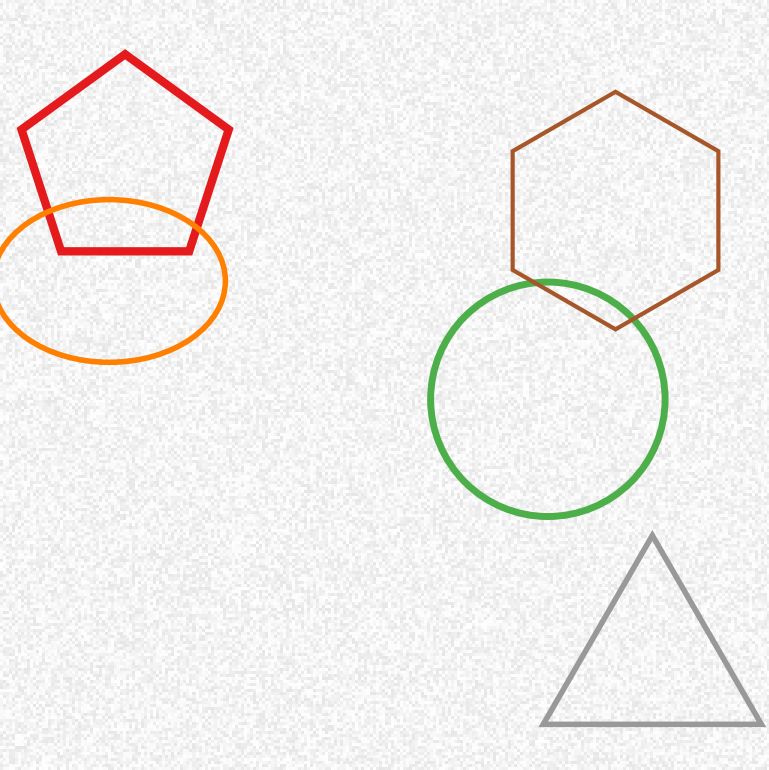[{"shape": "pentagon", "thickness": 3, "radius": 0.71, "center": [0.162, 0.788]}, {"shape": "circle", "thickness": 2.5, "radius": 0.76, "center": [0.711, 0.481]}, {"shape": "oval", "thickness": 2, "radius": 0.75, "center": [0.142, 0.635]}, {"shape": "hexagon", "thickness": 1.5, "radius": 0.77, "center": [0.799, 0.727]}, {"shape": "triangle", "thickness": 2, "radius": 0.82, "center": [0.847, 0.141]}]